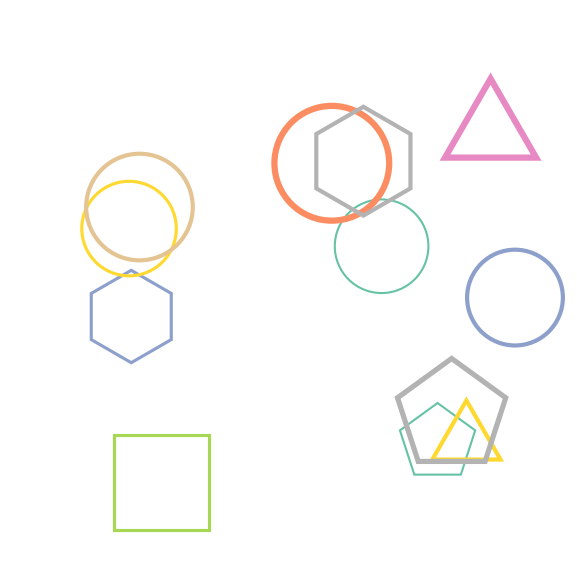[{"shape": "pentagon", "thickness": 1, "radius": 0.34, "center": [0.758, 0.233]}, {"shape": "circle", "thickness": 1, "radius": 0.41, "center": [0.661, 0.573]}, {"shape": "circle", "thickness": 3, "radius": 0.5, "center": [0.575, 0.716]}, {"shape": "hexagon", "thickness": 1.5, "radius": 0.4, "center": [0.227, 0.451]}, {"shape": "circle", "thickness": 2, "radius": 0.41, "center": [0.892, 0.484]}, {"shape": "triangle", "thickness": 3, "radius": 0.46, "center": [0.849, 0.772]}, {"shape": "square", "thickness": 1.5, "radius": 0.41, "center": [0.28, 0.164]}, {"shape": "circle", "thickness": 1.5, "radius": 0.41, "center": [0.223, 0.603]}, {"shape": "triangle", "thickness": 2, "radius": 0.34, "center": [0.808, 0.237]}, {"shape": "circle", "thickness": 2, "radius": 0.46, "center": [0.242, 0.641]}, {"shape": "hexagon", "thickness": 2, "radius": 0.47, "center": [0.629, 0.72]}, {"shape": "pentagon", "thickness": 2.5, "radius": 0.49, "center": [0.782, 0.28]}]